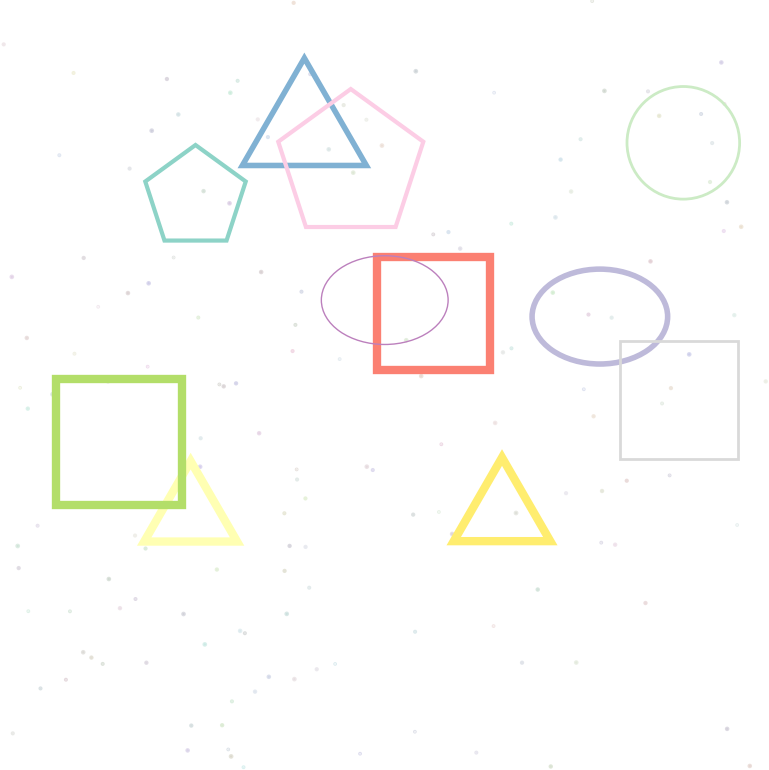[{"shape": "pentagon", "thickness": 1.5, "radius": 0.34, "center": [0.254, 0.743]}, {"shape": "triangle", "thickness": 3, "radius": 0.35, "center": [0.248, 0.332]}, {"shape": "oval", "thickness": 2, "radius": 0.44, "center": [0.779, 0.589]}, {"shape": "square", "thickness": 3, "radius": 0.37, "center": [0.563, 0.593]}, {"shape": "triangle", "thickness": 2, "radius": 0.46, "center": [0.395, 0.832]}, {"shape": "square", "thickness": 3, "radius": 0.41, "center": [0.155, 0.426]}, {"shape": "pentagon", "thickness": 1.5, "radius": 0.5, "center": [0.456, 0.785]}, {"shape": "square", "thickness": 1, "radius": 0.38, "center": [0.882, 0.48]}, {"shape": "oval", "thickness": 0.5, "radius": 0.41, "center": [0.5, 0.61]}, {"shape": "circle", "thickness": 1, "radius": 0.37, "center": [0.887, 0.815]}, {"shape": "triangle", "thickness": 3, "radius": 0.36, "center": [0.652, 0.333]}]